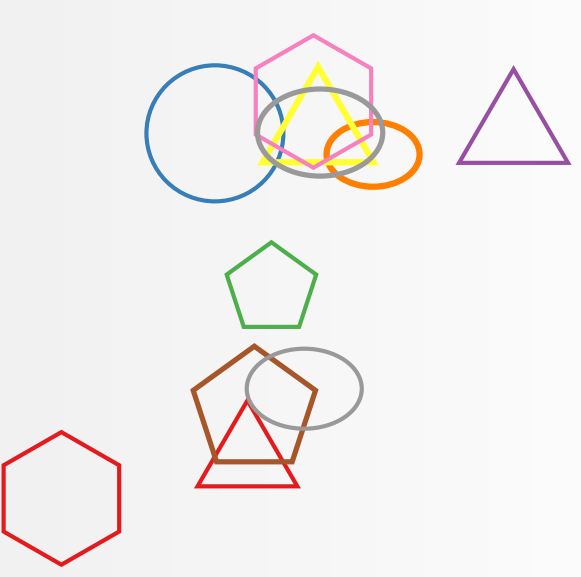[{"shape": "hexagon", "thickness": 2, "radius": 0.57, "center": [0.106, 0.136]}, {"shape": "triangle", "thickness": 2, "radius": 0.5, "center": [0.426, 0.207]}, {"shape": "circle", "thickness": 2, "radius": 0.59, "center": [0.37, 0.768]}, {"shape": "pentagon", "thickness": 2, "radius": 0.4, "center": [0.467, 0.499]}, {"shape": "triangle", "thickness": 2, "radius": 0.54, "center": [0.884, 0.771]}, {"shape": "oval", "thickness": 3, "radius": 0.4, "center": [0.642, 0.732]}, {"shape": "triangle", "thickness": 3, "radius": 0.55, "center": [0.547, 0.773]}, {"shape": "pentagon", "thickness": 2.5, "radius": 0.55, "center": [0.438, 0.289]}, {"shape": "hexagon", "thickness": 2, "radius": 0.57, "center": [0.539, 0.823]}, {"shape": "oval", "thickness": 2, "radius": 0.49, "center": [0.523, 0.326]}, {"shape": "oval", "thickness": 2.5, "radius": 0.54, "center": [0.551, 0.77]}]